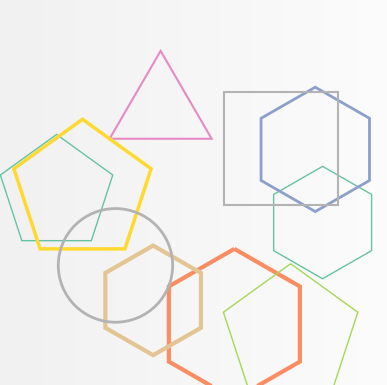[{"shape": "hexagon", "thickness": 1, "radius": 0.73, "center": [0.833, 0.422]}, {"shape": "pentagon", "thickness": 1, "radius": 0.76, "center": [0.146, 0.498]}, {"shape": "hexagon", "thickness": 3, "radius": 0.98, "center": [0.605, 0.158]}, {"shape": "hexagon", "thickness": 2, "radius": 0.81, "center": [0.814, 0.612]}, {"shape": "triangle", "thickness": 1.5, "radius": 0.76, "center": [0.415, 0.716]}, {"shape": "pentagon", "thickness": 1, "radius": 0.91, "center": [0.75, 0.133]}, {"shape": "pentagon", "thickness": 2.5, "radius": 0.93, "center": [0.213, 0.504]}, {"shape": "hexagon", "thickness": 3, "radius": 0.71, "center": [0.395, 0.22]}, {"shape": "circle", "thickness": 2, "radius": 0.74, "center": [0.298, 0.311]}, {"shape": "square", "thickness": 1.5, "radius": 0.74, "center": [0.724, 0.614]}]